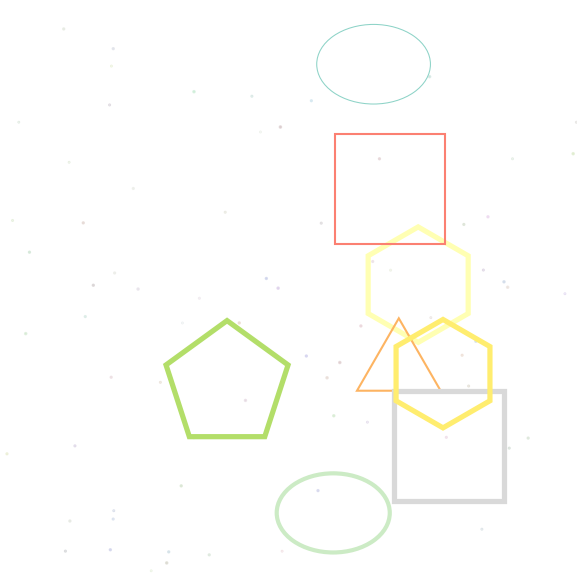[{"shape": "oval", "thickness": 0.5, "radius": 0.49, "center": [0.647, 0.888]}, {"shape": "hexagon", "thickness": 2.5, "radius": 0.5, "center": [0.724, 0.506]}, {"shape": "square", "thickness": 1, "radius": 0.47, "center": [0.676, 0.672]}, {"shape": "triangle", "thickness": 1, "radius": 0.42, "center": [0.691, 0.364]}, {"shape": "pentagon", "thickness": 2.5, "radius": 0.56, "center": [0.393, 0.333]}, {"shape": "square", "thickness": 2.5, "radius": 0.47, "center": [0.777, 0.227]}, {"shape": "oval", "thickness": 2, "radius": 0.49, "center": [0.577, 0.111]}, {"shape": "hexagon", "thickness": 2.5, "radius": 0.47, "center": [0.767, 0.352]}]